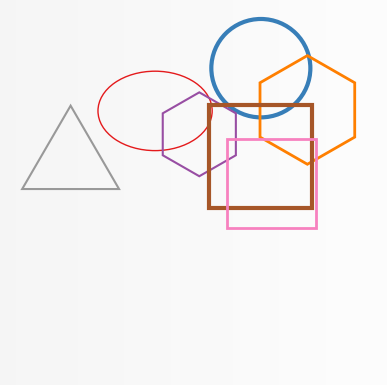[{"shape": "oval", "thickness": 1, "radius": 0.74, "center": [0.4, 0.712]}, {"shape": "circle", "thickness": 3, "radius": 0.64, "center": [0.673, 0.823]}, {"shape": "hexagon", "thickness": 1.5, "radius": 0.54, "center": [0.514, 0.651]}, {"shape": "hexagon", "thickness": 2, "radius": 0.71, "center": [0.793, 0.714]}, {"shape": "square", "thickness": 3, "radius": 0.67, "center": [0.672, 0.593]}, {"shape": "square", "thickness": 2, "radius": 0.58, "center": [0.7, 0.524]}, {"shape": "triangle", "thickness": 1.5, "radius": 0.72, "center": [0.182, 0.581]}]